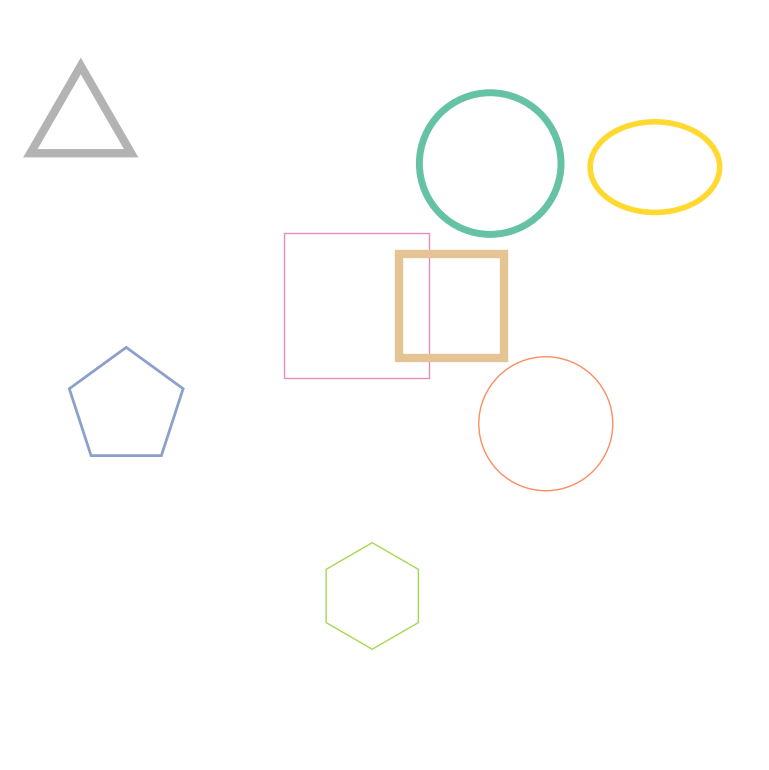[{"shape": "circle", "thickness": 2.5, "radius": 0.46, "center": [0.637, 0.788]}, {"shape": "circle", "thickness": 0.5, "radius": 0.43, "center": [0.709, 0.45]}, {"shape": "pentagon", "thickness": 1, "radius": 0.39, "center": [0.164, 0.471]}, {"shape": "square", "thickness": 0.5, "radius": 0.47, "center": [0.463, 0.604]}, {"shape": "hexagon", "thickness": 0.5, "radius": 0.35, "center": [0.483, 0.226]}, {"shape": "oval", "thickness": 2, "radius": 0.42, "center": [0.851, 0.783]}, {"shape": "square", "thickness": 3, "radius": 0.34, "center": [0.586, 0.603]}, {"shape": "triangle", "thickness": 3, "radius": 0.38, "center": [0.105, 0.839]}]